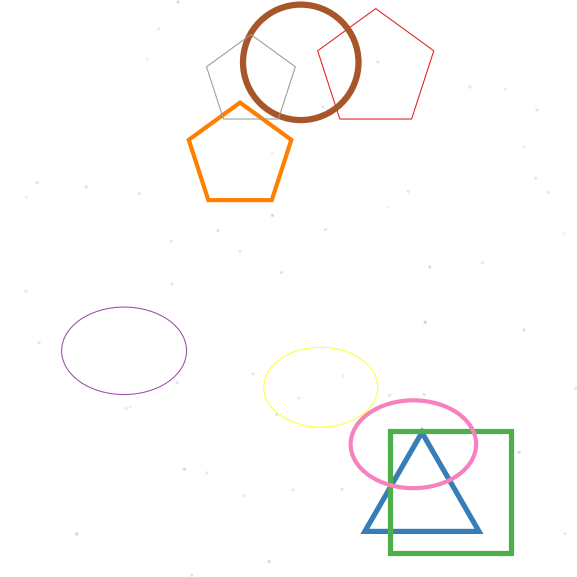[{"shape": "pentagon", "thickness": 0.5, "radius": 0.53, "center": [0.651, 0.879]}, {"shape": "triangle", "thickness": 2.5, "radius": 0.57, "center": [0.731, 0.136]}, {"shape": "square", "thickness": 2.5, "radius": 0.52, "center": [0.78, 0.147]}, {"shape": "oval", "thickness": 0.5, "radius": 0.54, "center": [0.215, 0.392]}, {"shape": "pentagon", "thickness": 2, "radius": 0.47, "center": [0.416, 0.728]}, {"shape": "oval", "thickness": 0.5, "radius": 0.49, "center": [0.555, 0.329]}, {"shape": "circle", "thickness": 3, "radius": 0.5, "center": [0.521, 0.891]}, {"shape": "oval", "thickness": 2, "radius": 0.54, "center": [0.716, 0.23]}, {"shape": "pentagon", "thickness": 0.5, "radius": 0.4, "center": [0.435, 0.858]}]